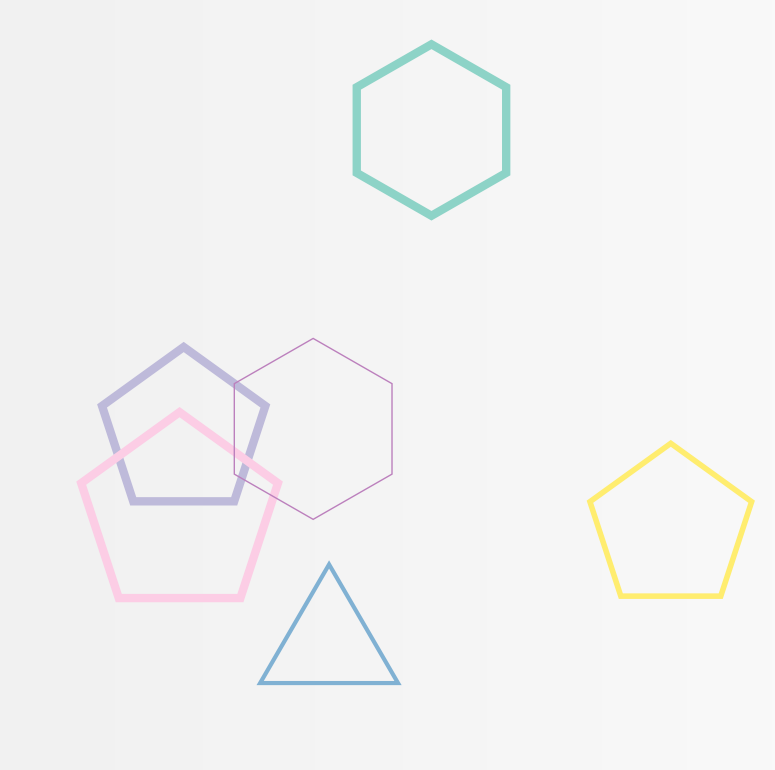[{"shape": "hexagon", "thickness": 3, "radius": 0.56, "center": [0.557, 0.831]}, {"shape": "pentagon", "thickness": 3, "radius": 0.55, "center": [0.237, 0.439]}, {"shape": "triangle", "thickness": 1.5, "radius": 0.51, "center": [0.425, 0.164]}, {"shape": "pentagon", "thickness": 3, "radius": 0.67, "center": [0.232, 0.331]}, {"shape": "hexagon", "thickness": 0.5, "radius": 0.59, "center": [0.404, 0.443]}, {"shape": "pentagon", "thickness": 2, "radius": 0.55, "center": [0.866, 0.315]}]